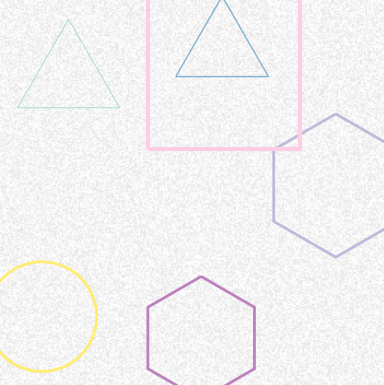[{"shape": "triangle", "thickness": 0.5, "radius": 0.77, "center": [0.178, 0.797]}, {"shape": "hexagon", "thickness": 2, "radius": 0.93, "center": [0.872, 0.518]}, {"shape": "triangle", "thickness": 1, "radius": 0.69, "center": [0.577, 0.871]}, {"shape": "square", "thickness": 3, "radius": 0.99, "center": [0.581, 0.811]}, {"shape": "hexagon", "thickness": 2, "radius": 0.8, "center": [0.522, 0.122]}, {"shape": "circle", "thickness": 2, "radius": 0.71, "center": [0.109, 0.178]}]